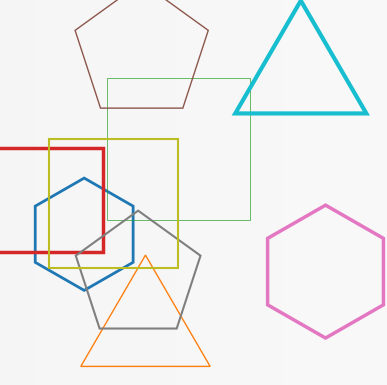[{"shape": "hexagon", "thickness": 2, "radius": 0.73, "center": [0.217, 0.392]}, {"shape": "triangle", "thickness": 1, "radius": 0.96, "center": [0.375, 0.145]}, {"shape": "square", "thickness": 0.5, "radius": 0.92, "center": [0.46, 0.612]}, {"shape": "square", "thickness": 2.5, "radius": 0.68, "center": [0.13, 0.481]}, {"shape": "pentagon", "thickness": 1, "radius": 0.9, "center": [0.366, 0.865]}, {"shape": "hexagon", "thickness": 2.5, "radius": 0.86, "center": [0.84, 0.295]}, {"shape": "pentagon", "thickness": 1.5, "radius": 0.85, "center": [0.356, 0.284]}, {"shape": "square", "thickness": 1.5, "radius": 0.84, "center": [0.293, 0.47]}, {"shape": "triangle", "thickness": 3, "radius": 0.98, "center": [0.776, 0.803]}]